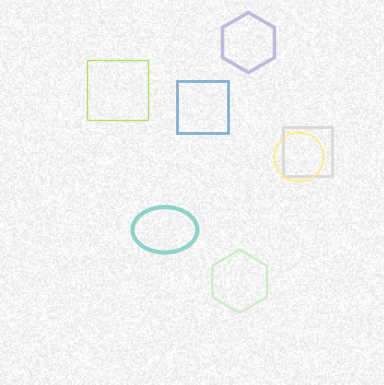[{"shape": "oval", "thickness": 3, "radius": 0.42, "center": [0.428, 0.403]}, {"shape": "hexagon", "thickness": 2.5, "radius": 0.39, "center": [0.645, 0.89]}, {"shape": "square", "thickness": 2, "radius": 0.34, "center": [0.526, 0.722]}, {"shape": "square", "thickness": 1, "radius": 0.39, "center": [0.305, 0.766]}, {"shape": "square", "thickness": 2, "radius": 0.32, "center": [0.798, 0.607]}, {"shape": "hexagon", "thickness": 1.5, "radius": 0.41, "center": [0.622, 0.269]}, {"shape": "circle", "thickness": 1, "radius": 0.32, "center": [0.777, 0.592]}]